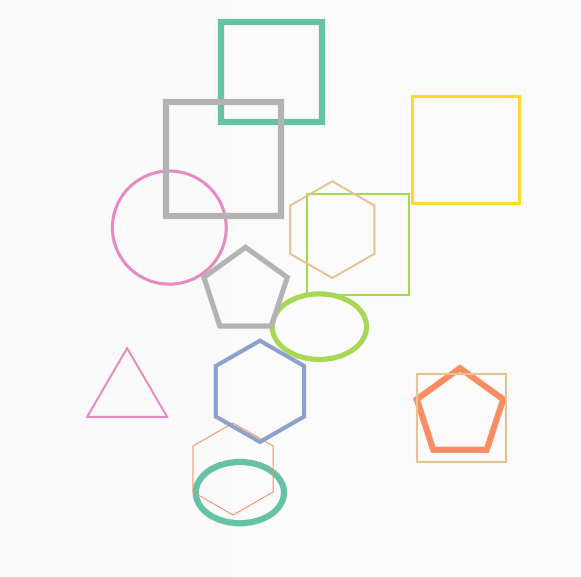[{"shape": "square", "thickness": 3, "radius": 0.43, "center": [0.467, 0.875]}, {"shape": "oval", "thickness": 3, "radius": 0.38, "center": [0.413, 0.146]}, {"shape": "hexagon", "thickness": 0.5, "radius": 0.4, "center": [0.401, 0.187]}, {"shape": "pentagon", "thickness": 3, "radius": 0.39, "center": [0.791, 0.283]}, {"shape": "hexagon", "thickness": 2, "radius": 0.44, "center": [0.447, 0.322]}, {"shape": "circle", "thickness": 1.5, "radius": 0.49, "center": [0.291, 0.605]}, {"shape": "triangle", "thickness": 1, "radius": 0.4, "center": [0.219, 0.317]}, {"shape": "oval", "thickness": 2.5, "radius": 0.41, "center": [0.549, 0.433]}, {"shape": "square", "thickness": 1, "radius": 0.44, "center": [0.616, 0.576]}, {"shape": "square", "thickness": 1.5, "radius": 0.46, "center": [0.801, 0.74]}, {"shape": "hexagon", "thickness": 1, "radius": 0.42, "center": [0.572, 0.601]}, {"shape": "square", "thickness": 1, "radius": 0.38, "center": [0.794, 0.275]}, {"shape": "pentagon", "thickness": 2.5, "radius": 0.38, "center": [0.423, 0.496]}, {"shape": "square", "thickness": 3, "radius": 0.49, "center": [0.385, 0.724]}]